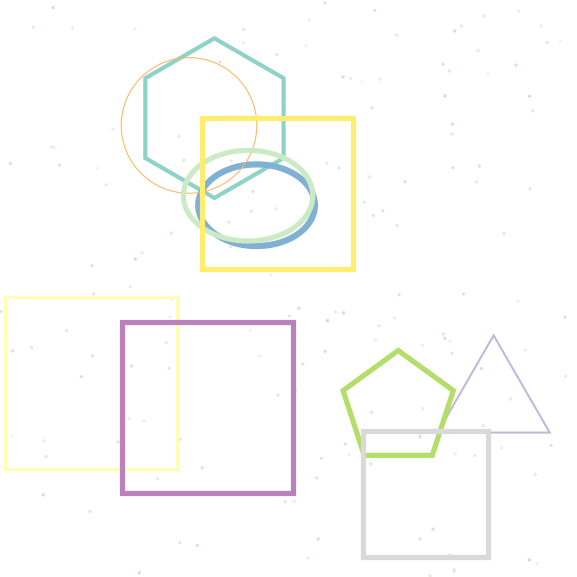[{"shape": "hexagon", "thickness": 2, "radius": 0.69, "center": [0.371, 0.795]}, {"shape": "square", "thickness": 1.5, "radius": 0.74, "center": [0.157, 0.336]}, {"shape": "triangle", "thickness": 1, "radius": 0.56, "center": [0.855, 0.306]}, {"shape": "oval", "thickness": 3, "radius": 0.5, "center": [0.444, 0.644]}, {"shape": "circle", "thickness": 0.5, "radius": 0.59, "center": [0.327, 0.782]}, {"shape": "pentagon", "thickness": 2.5, "radius": 0.5, "center": [0.69, 0.292]}, {"shape": "square", "thickness": 2.5, "radius": 0.54, "center": [0.737, 0.144]}, {"shape": "square", "thickness": 2.5, "radius": 0.74, "center": [0.359, 0.293]}, {"shape": "oval", "thickness": 2.5, "radius": 0.56, "center": [0.43, 0.66]}, {"shape": "square", "thickness": 2.5, "radius": 0.65, "center": [0.48, 0.663]}]